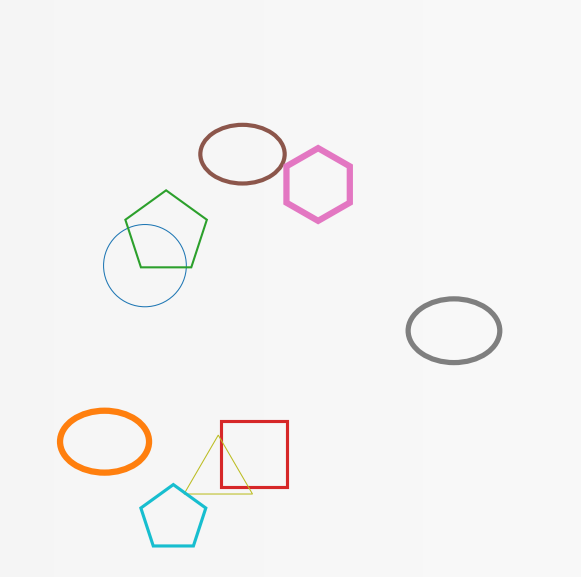[{"shape": "circle", "thickness": 0.5, "radius": 0.36, "center": [0.249, 0.539]}, {"shape": "oval", "thickness": 3, "radius": 0.38, "center": [0.18, 0.234]}, {"shape": "pentagon", "thickness": 1, "radius": 0.37, "center": [0.286, 0.596]}, {"shape": "square", "thickness": 1.5, "radius": 0.29, "center": [0.437, 0.213]}, {"shape": "oval", "thickness": 2, "radius": 0.36, "center": [0.417, 0.732]}, {"shape": "hexagon", "thickness": 3, "radius": 0.31, "center": [0.547, 0.68]}, {"shape": "oval", "thickness": 2.5, "radius": 0.39, "center": [0.781, 0.426]}, {"shape": "triangle", "thickness": 0.5, "radius": 0.34, "center": [0.376, 0.178]}, {"shape": "pentagon", "thickness": 1.5, "radius": 0.29, "center": [0.298, 0.101]}]